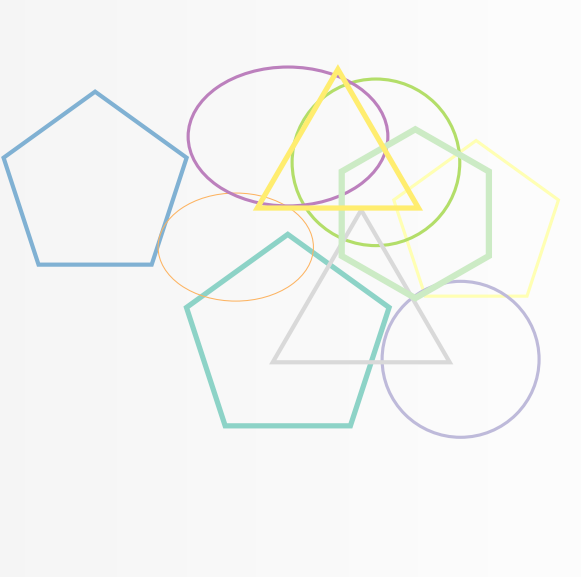[{"shape": "pentagon", "thickness": 2.5, "radius": 0.92, "center": [0.495, 0.41]}, {"shape": "pentagon", "thickness": 1.5, "radius": 0.74, "center": [0.819, 0.607]}, {"shape": "circle", "thickness": 1.5, "radius": 0.68, "center": [0.792, 0.377]}, {"shape": "pentagon", "thickness": 2, "radius": 0.83, "center": [0.164, 0.675]}, {"shape": "oval", "thickness": 0.5, "radius": 0.67, "center": [0.406, 0.571]}, {"shape": "circle", "thickness": 1.5, "radius": 0.72, "center": [0.647, 0.718]}, {"shape": "triangle", "thickness": 2, "radius": 0.88, "center": [0.621, 0.46]}, {"shape": "oval", "thickness": 1.5, "radius": 0.86, "center": [0.495, 0.763]}, {"shape": "hexagon", "thickness": 3, "radius": 0.73, "center": [0.715, 0.629]}, {"shape": "triangle", "thickness": 2.5, "radius": 0.8, "center": [0.581, 0.719]}]